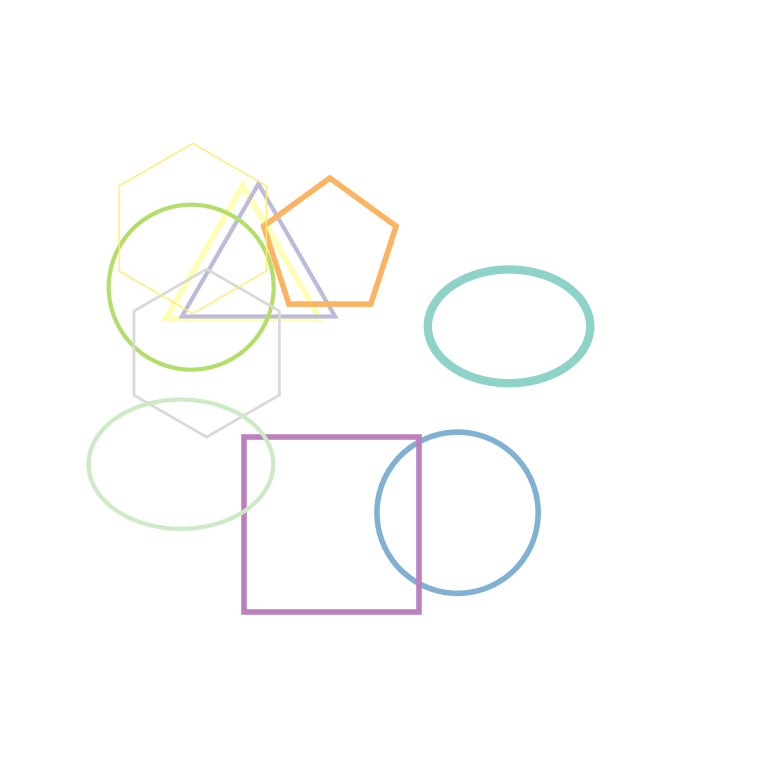[{"shape": "oval", "thickness": 3, "radius": 0.53, "center": [0.661, 0.576]}, {"shape": "triangle", "thickness": 2, "radius": 0.58, "center": [0.315, 0.644]}, {"shape": "triangle", "thickness": 1.5, "radius": 0.57, "center": [0.336, 0.646]}, {"shape": "circle", "thickness": 2, "radius": 0.52, "center": [0.594, 0.334]}, {"shape": "pentagon", "thickness": 2, "radius": 0.45, "center": [0.428, 0.678]}, {"shape": "circle", "thickness": 1.5, "radius": 0.54, "center": [0.248, 0.627]}, {"shape": "hexagon", "thickness": 1, "radius": 0.55, "center": [0.268, 0.541]}, {"shape": "square", "thickness": 2, "radius": 0.57, "center": [0.43, 0.319]}, {"shape": "oval", "thickness": 1.5, "radius": 0.6, "center": [0.235, 0.397]}, {"shape": "hexagon", "thickness": 0.5, "radius": 0.55, "center": [0.25, 0.703]}]